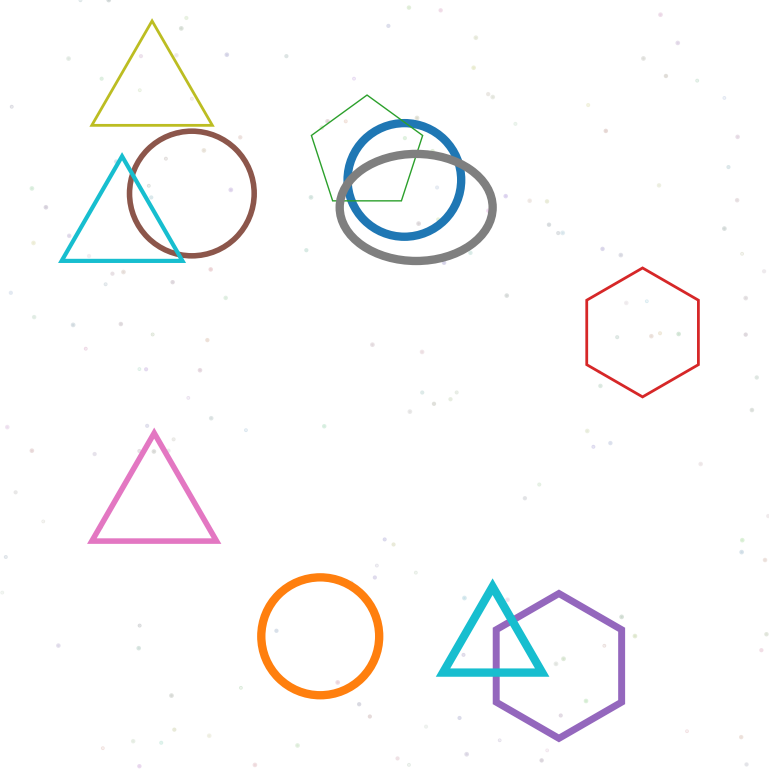[{"shape": "circle", "thickness": 3, "radius": 0.37, "center": [0.525, 0.766]}, {"shape": "circle", "thickness": 3, "radius": 0.38, "center": [0.416, 0.174]}, {"shape": "pentagon", "thickness": 0.5, "radius": 0.38, "center": [0.477, 0.801]}, {"shape": "hexagon", "thickness": 1, "radius": 0.42, "center": [0.835, 0.568]}, {"shape": "hexagon", "thickness": 2.5, "radius": 0.47, "center": [0.726, 0.135]}, {"shape": "circle", "thickness": 2, "radius": 0.4, "center": [0.249, 0.749]}, {"shape": "triangle", "thickness": 2, "radius": 0.47, "center": [0.2, 0.344]}, {"shape": "oval", "thickness": 3, "radius": 0.5, "center": [0.54, 0.731]}, {"shape": "triangle", "thickness": 1, "radius": 0.45, "center": [0.197, 0.882]}, {"shape": "triangle", "thickness": 3, "radius": 0.37, "center": [0.64, 0.164]}, {"shape": "triangle", "thickness": 1.5, "radius": 0.45, "center": [0.159, 0.706]}]